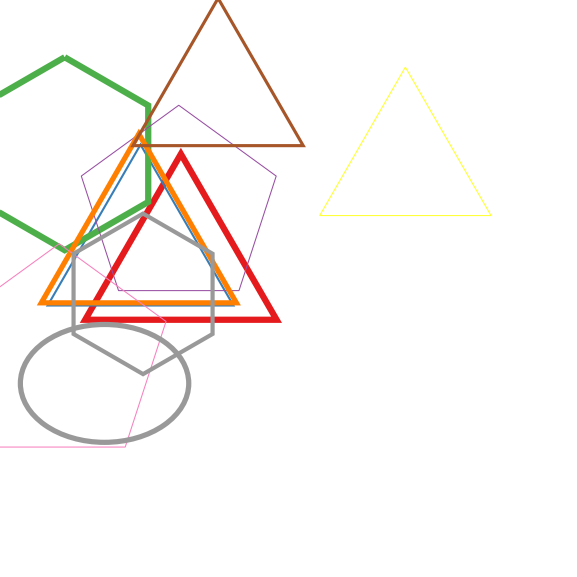[{"shape": "triangle", "thickness": 3, "radius": 0.96, "center": [0.313, 0.541]}, {"shape": "triangle", "thickness": 1, "radius": 0.93, "center": [0.243, 0.563]}, {"shape": "hexagon", "thickness": 3, "radius": 0.84, "center": [0.112, 0.733]}, {"shape": "pentagon", "thickness": 0.5, "radius": 0.89, "center": [0.31, 0.639]}, {"shape": "triangle", "thickness": 2.5, "radius": 0.98, "center": [0.24, 0.572]}, {"shape": "triangle", "thickness": 0.5, "radius": 0.86, "center": [0.702, 0.712]}, {"shape": "triangle", "thickness": 1.5, "radius": 0.85, "center": [0.378, 0.832]}, {"shape": "pentagon", "thickness": 0.5, "radius": 0.97, "center": [0.102, 0.382]}, {"shape": "hexagon", "thickness": 2, "radius": 0.69, "center": [0.248, 0.49]}, {"shape": "oval", "thickness": 2.5, "radius": 0.73, "center": [0.181, 0.335]}]